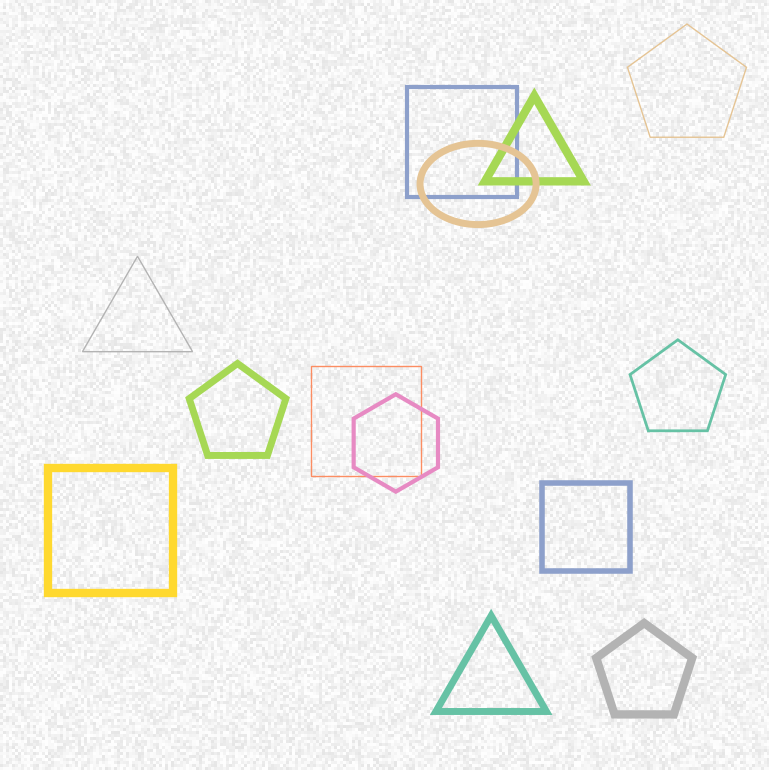[{"shape": "triangle", "thickness": 2.5, "radius": 0.41, "center": [0.638, 0.117]}, {"shape": "pentagon", "thickness": 1, "radius": 0.33, "center": [0.88, 0.493]}, {"shape": "square", "thickness": 0.5, "radius": 0.36, "center": [0.476, 0.453]}, {"shape": "square", "thickness": 2, "radius": 0.29, "center": [0.761, 0.316]}, {"shape": "square", "thickness": 1.5, "radius": 0.36, "center": [0.6, 0.816]}, {"shape": "hexagon", "thickness": 1.5, "radius": 0.32, "center": [0.514, 0.425]}, {"shape": "pentagon", "thickness": 2.5, "radius": 0.33, "center": [0.309, 0.462]}, {"shape": "triangle", "thickness": 3, "radius": 0.37, "center": [0.694, 0.802]}, {"shape": "square", "thickness": 3, "radius": 0.4, "center": [0.144, 0.311]}, {"shape": "oval", "thickness": 2.5, "radius": 0.38, "center": [0.621, 0.761]}, {"shape": "pentagon", "thickness": 0.5, "radius": 0.41, "center": [0.892, 0.888]}, {"shape": "pentagon", "thickness": 3, "radius": 0.33, "center": [0.837, 0.125]}, {"shape": "triangle", "thickness": 0.5, "radius": 0.41, "center": [0.179, 0.585]}]